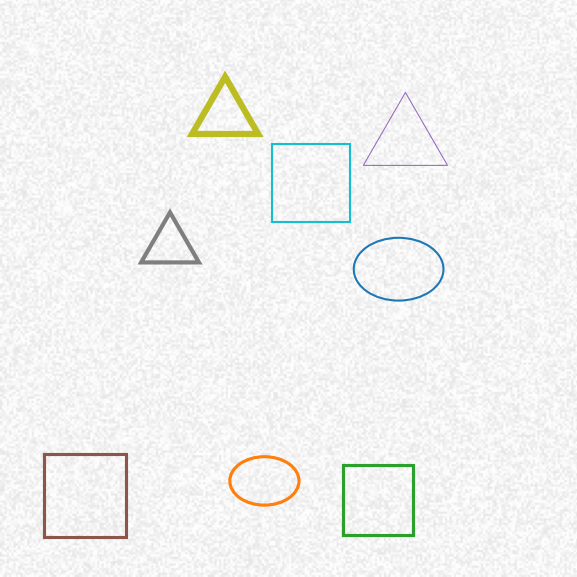[{"shape": "oval", "thickness": 1, "radius": 0.39, "center": [0.69, 0.533]}, {"shape": "oval", "thickness": 1.5, "radius": 0.3, "center": [0.458, 0.166]}, {"shape": "square", "thickness": 1.5, "radius": 0.3, "center": [0.655, 0.134]}, {"shape": "triangle", "thickness": 0.5, "radius": 0.42, "center": [0.702, 0.755]}, {"shape": "square", "thickness": 1.5, "radius": 0.36, "center": [0.148, 0.141]}, {"shape": "triangle", "thickness": 2, "radius": 0.29, "center": [0.294, 0.574]}, {"shape": "triangle", "thickness": 3, "radius": 0.33, "center": [0.39, 0.8]}, {"shape": "square", "thickness": 1, "radius": 0.34, "center": [0.538, 0.682]}]